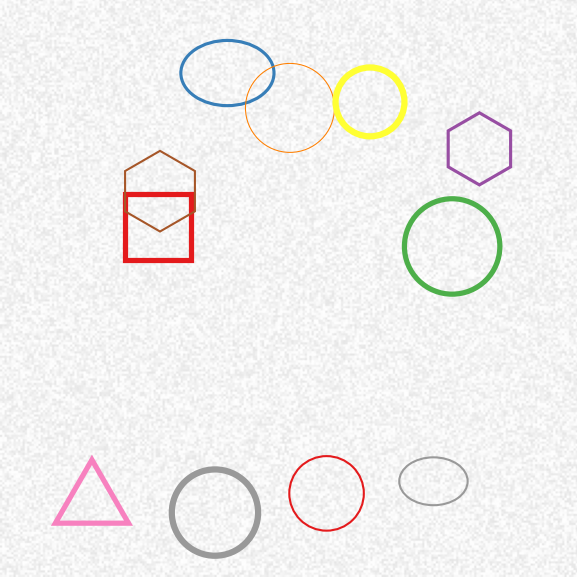[{"shape": "circle", "thickness": 1, "radius": 0.32, "center": [0.565, 0.145]}, {"shape": "square", "thickness": 2.5, "radius": 0.29, "center": [0.274, 0.607]}, {"shape": "oval", "thickness": 1.5, "radius": 0.4, "center": [0.394, 0.873]}, {"shape": "circle", "thickness": 2.5, "radius": 0.41, "center": [0.783, 0.572]}, {"shape": "hexagon", "thickness": 1.5, "radius": 0.31, "center": [0.83, 0.741]}, {"shape": "circle", "thickness": 0.5, "radius": 0.39, "center": [0.502, 0.812]}, {"shape": "circle", "thickness": 3, "radius": 0.3, "center": [0.641, 0.823]}, {"shape": "hexagon", "thickness": 1, "radius": 0.35, "center": [0.277, 0.668]}, {"shape": "triangle", "thickness": 2.5, "radius": 0.37, "center": [0.159, 0.13]}, {"shape": "circle", "thickness": 3, "radius": 0.37, "center": [0.372, 0.112]}, {"shape": "oval", "thickness": 1, "radius": 0.3, "center": [0.751, 0.166]}]